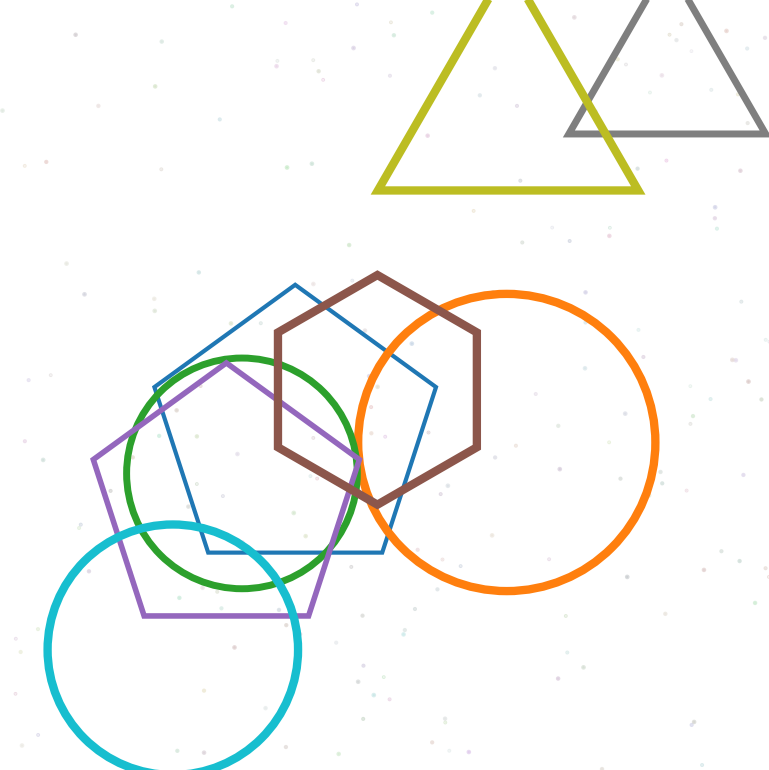[{"shape": "pentagon", "thickness": 1.5, "radius": 0.96, "center": [0.383, 0.438]}, {"shape": "circle", "thickness": 3, "radius": 0.96, "center": [0.658, 0.425]}, {"shape": "circle", "thickness": 2.5, "radius": 0.75, "center": [0.314, 0.385]}, {"shape": "pentagon", "thickness": 2, "radius": 0.91, "center": [0.294, 0.347]}, {"shape": "hexagon", "thickness": 3, "radius": 0.75, "center": [0.49, 0.494]}, {"shape": "triangle", "thickness": 2.5, "radius": 0.74, "center": [0.867, 0.9]}, {"shape": "triangle", "thickness": 3, "radius": 0.98, "center": [0.66, 0.85]}, {"shape": "circle", "thickness": 3, "radius": 0.81, "center": [0.224, 0.156]}]